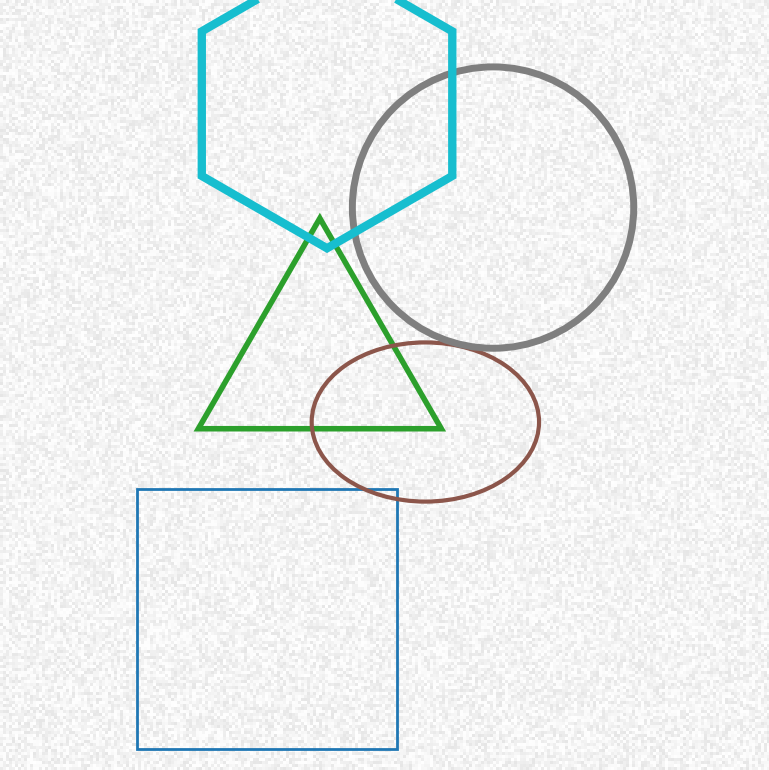[{"shape": "square", "thickness": 1, "radius": 0.84, "center": [0.347, 0.196]}, {"shape": "triangle", "thickness": 2, "radius": 0.91, "center": [0.415, 0.534]}, {"shape": "oval", "thickness": 1.5, "radius": 0.74, "center": [0.552, 0.452]}, {"shape": "circle", "thickness": 2.5, "radius": 0.91, "center": [0.64, 0.73]}, {"shape": "hexagon", "thickness": 3, "radius": 0.94, "center": [0.425, 0.865]}]